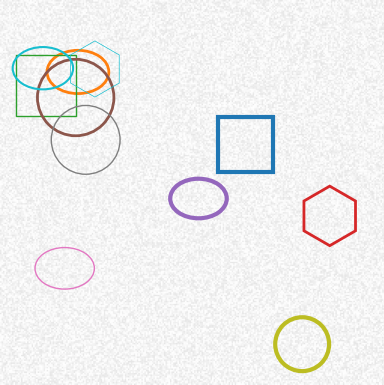[{"shape": "square", "thickness": 3, "radius": 0.36, "center": [0.637, 0.624]}, {"shape": "oval", "thickness": 2, "radius": 0.4, "center": [0.202, 0.813]}, {"shape": "square", "thickness": 1, "radius": 0.4, "center": [0.119, 0.777]}, {"shape": "hexagon", "thickness": 2, "radius": 0.39, "center": [0.856, 0.439]}, {"shape": "oval", "thickness": 3, "radius": 0.37, "center": [0.516, 0.484]}, {"shape": "circle", "thickness": 2, "radius": 0.5, "center": [0.197, 0.747]}, {"shape": "oval", "thickness": 1, "radius": 0.39, "center": [0.168, 0.303]}, {"shape": "circle", "thickness": 1, "radius": 0.45, "center": [0.222, 0.637]}, {"shape": "circle", "thickness": 3, "radius": 0.35, "center": [0.785, 0.106]}, {"shape": "oval", "thickness": 1.5, "radius": 0.39, "center": [0.111, 0.823]}, {"shape": "hexagon", "thickness": 0.5, "radius": 0.36, "center": [0.246, 0.821]}]